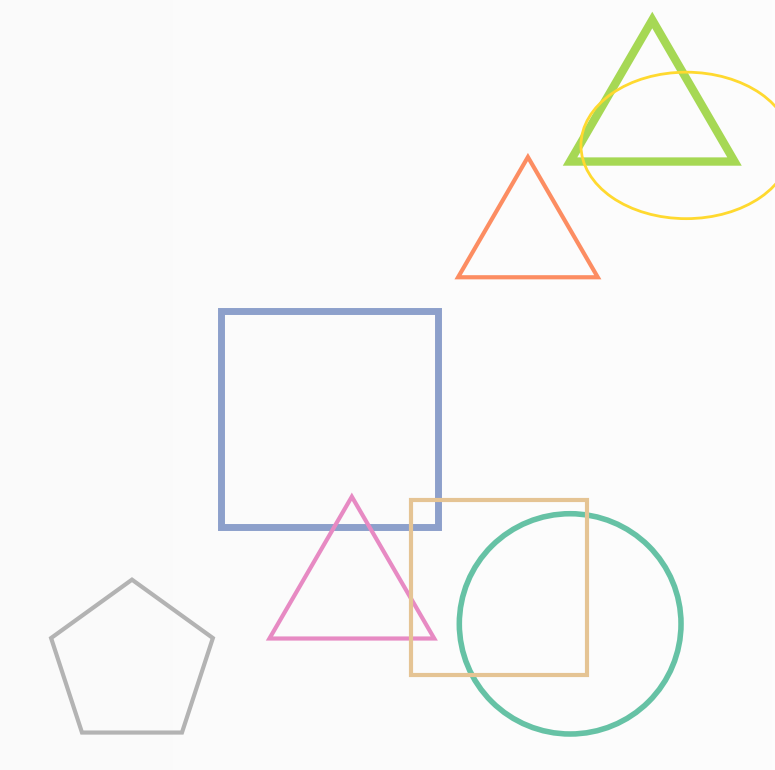[{"shape": "circle", "thickness": 2, "radius": 0.72, "center": [0.736, 0.19]}, {"shape": "triangle", "thickness": 1.5, "radius": 0.52, "center": [0.681, 0.692]}, {"shape": "square", "thickness": 2.5, "radius": 0.7, "center": [0.426, 0.456]}, {"shape": "triangle", "thickness": 1.5, "radius": 0.61, "center": [0.454, 0.232]}, {"shape": "triangle", "thickness": 3, "radius": 0.61, "center": [0.842, 0.851]}, {"shape": "oval", "thickness": 1, "radius": 0.68, "center": [0.885, 0.811]}, {"shape": "square", "thickness": 1.5, "radius": 0.57, "center": [0.644, 0.237]}, {"shape": "pentagon", "thickness": 1.5, "radius": 0.55, "center": [0.17, 0.137]}]